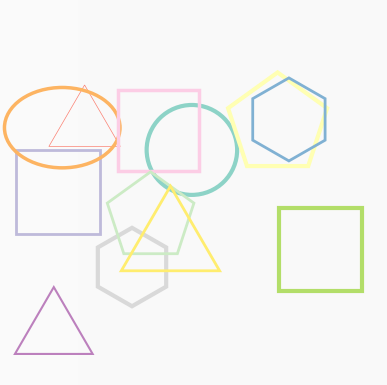[{"shape": "circle", "thickness": 3, "radius": 0.58, "center": [0.495, 0.611]}, {"shape": "pentagon", "thickness": 3, "radius": 0.67, "center": [0.716, 0.677]}, {"shape": "square", "thickness": 2, "radius": 0.54, "center": [0.149, 0.501]}, {"shape": "triangle", "thickness": 0.5, "radius": 0.53, "center": [0.218, 0.673]}, {"shape": "hexagon", "thickness": 2, "radius": 0.54, "center": [0.746, 0.69]}, {"shape": "oval", "thickness": 2.5, "radius": 0.75, "center": [0.161, 0.668]}, {"shape": "square", "thickness": 3, "radius": 0.53, "center": [0.828, 0.352]}, {"shape": "square", "thickness": 2.5, "radius": 0.53, "center": [0.409, 0.66]}, {"shape": "hexagon", "thickness": 3, "radius": 0.51, "center": [0.341, 0.306]}, {"shape": "triangle", "thickness": 1.5, "radius": 0.58, "center": [0.139, 0.139]}, {"shape": "pentagon", "thickness": 2, "radius": 0.59, "center": [0.389, 0.436]}, {"shape": "triangle", "thickness": 2, "radius": 0.73, "center": [0.44, 0.37]}]